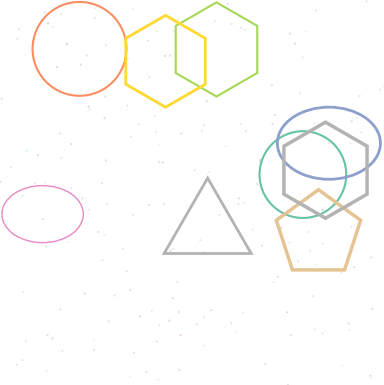[{"shape": "circle", "thickness": 1.5, "radius": 0.56, "center": [0.787, 0.547]}, {"shape": "circle", "thickness": 1.5, "radius": 0.61, "center": [0.206, 0.873]}, {"shape": "oval", "thickness": 2, "radius": 0.67, "center": [0.854, 0.628]}, {"shape": "oval", "thickness": 1, "radius": 0.53, "center": [0.111, 0.444]}, {"shape": "hexagon", "thickness": 1.5, "radius": 0.61, "center": [0.562, 0.872]}, {"shape": "hexagon", "thickness": 2, "radius": 0.6, "center": [0.43, 0.841]}, {"shape": "pentagon", "thickness": 2.5, "radius": 0.58, "center": [0.827, 0.392]}, {"shape": "triangle", "thickness": 2, "radius": 0.65, "center": [0.539, 0.407]}, {"shape": "hexagon", "thickness": 2.5, "radius": 0.62, "center": [0.845, 0.558]}]